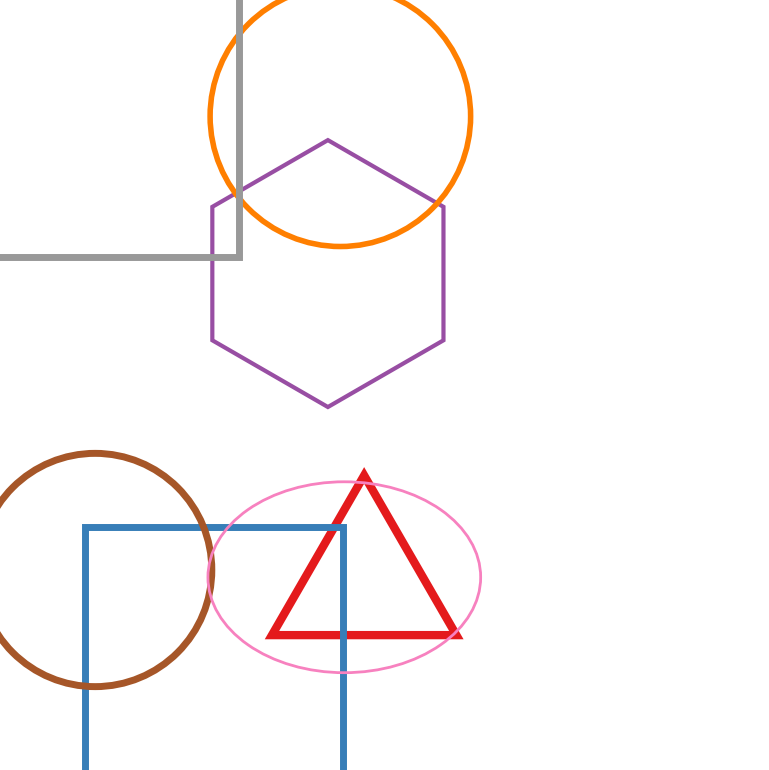[{"shape": "triangle", "thickness": 3, "radius": 0.69, "center": [0.473, 0.244]}, {"shape": "square", "thickness": 2.5, "radius": 0.84, "center": [0.278, 0.148]}, {"shape": "hexagon", "thickness": 1.5, "radius": 0.87, "center": [0.426, 0.645]}, {"shape": "circle", "thickness": 2, "radius": 0.85, "center": [0.442, 0.849]}, {"shape": "circle", "thickness": 2.5, "radius": 0.76, "center": [0.124, 0.26]}, {"shape": "oval", "thickness": 1, "radius": 0.89, "center": [0.447, 0.25]}, {"shape": "square", "thickness": 2.5, "radius": 0.88, "center": [0.134, 0.842]}]